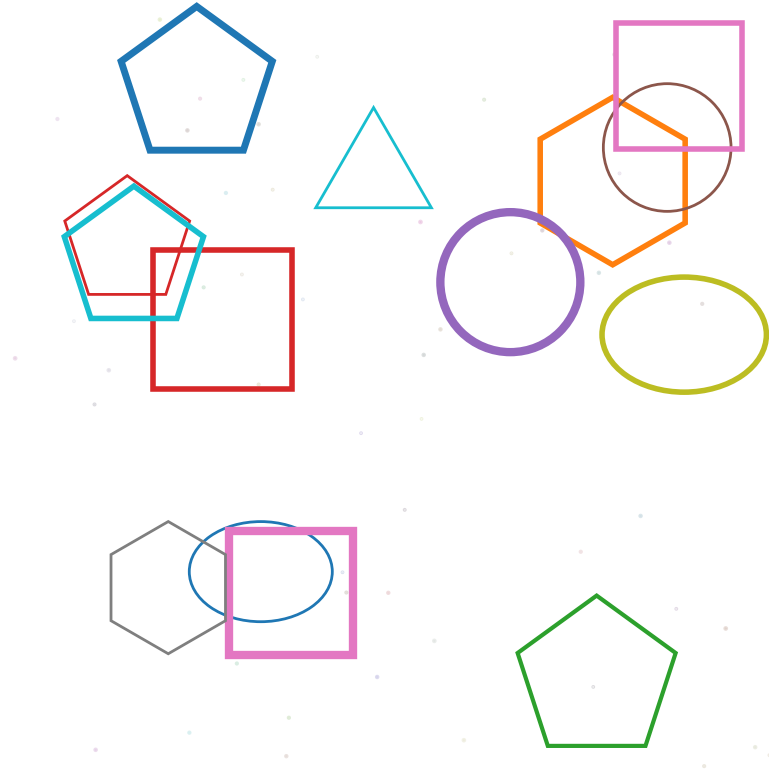[{"shape": "pentagon", "thickness": 2.5, "radius": 0.52, "center": [0.255, 0.888]}, {"shape": "oval", "thickness": 1, "radius": 0.46, "center": [0.339, 0.258]}, {"shape": "hexagon", "thickness": 2, "radius": 0.54, "center": [0.796, 0.765]}, {"shape": "pentagon", "thickness": 1.5, "radius": 0.54, "center": [0.775, 0.119]}, {"shape": "square", "thickness": 2, "radius": 0.45, "center": [0.289, 0.585]}, {"shape": "pentagon", "thickness": 1, "radius": 0.43, "center": [0.165, 0.687]}, {"shape": "circle", "thickness": 3, "radius": 0.45, "center": [0.663, 0.634]}, {"shape": "circle", "thickness": 1, "radius": 0.41, "center": [0.866, 0.808]}, {"shape": "square", "thickness": 2, "radius": 0.41, "center": [0.882, 0.888]}, {"shape": "square", "thickness": 3, "radius": 0.4, "center": [0.377, 0.23]}, {"shape": "hexagon", "thickness": 1, "radius": 0.43, "center": [0.219, 0.237]}, {"shape": "oval", "thickness": 2, "radius": 0.53, "center": [0.889, 0.565]}, {"shape": "pentagon", "thickness": 2, "radius": 0.48, "center": [0.174, 0.663]}, {"shape": "triangle", "thickness": 1, "radius": 0.43, "center": [0.485, 0.774]}]